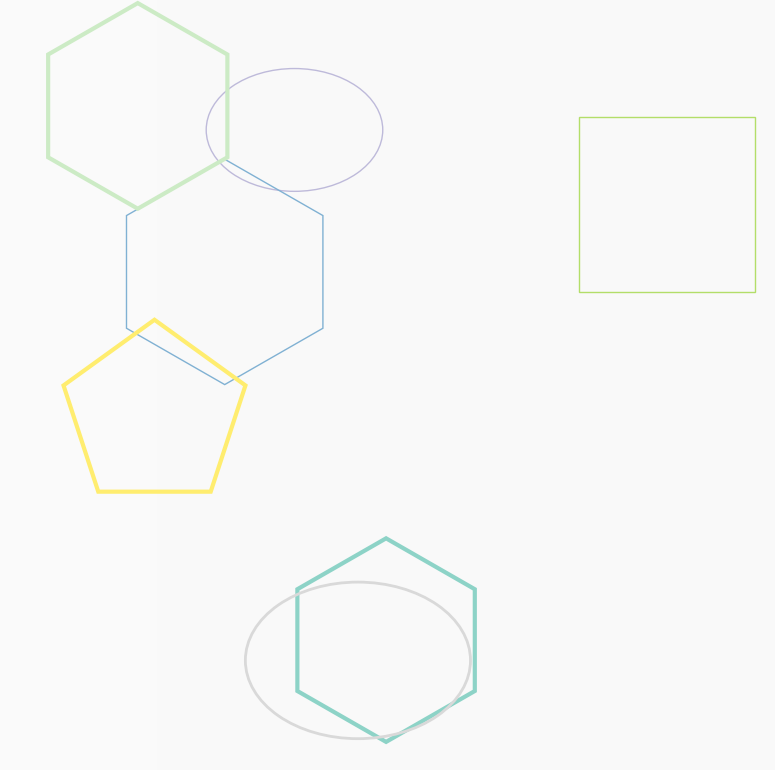[{"shape": "hexagon", "thickness": 1.5, "radius": 0.66, "center": [0.498, 0.169]}, {"shape": "oval", "thickness": 0.5, "radius": 0.57, "center": [0.38, 0.831]}, {"shape": "hexagon", "thickness": 0.5, "radius": 0.73, "center": [0.29, 0.647]}, {"shape": "square", "thickness": 0.5, "radius": 0.57, "center": [0.861, 0.734]}, {"shape": "oval", "thickness": 1, "radius": 0.73, "center": [0.462, 0.142]}, {"shape": "hexagon", "thickness": 1.5, "radius": 0.67, "center": [0.178, 0.862]}, {"shape": "pentagon", "thickness": 1.5, "radius": 0.62, "center": [0.199, 0.461]}]